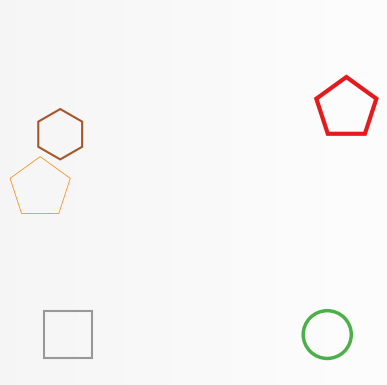[{"shape": "pentagon", "thickness": 3, "radius": 0.41, "center": [0.894, 0.718]}, {"shape": "circle", "thickness": 2.5, "radius": 0.31, "center": [0.845, 0.131]}, {"shape": "pentagon", "thickness": 0.5, "radius": 0.41, "center": [0.104, 0.511]}, {"shape": "hexagon", "thickness": 1.5, "radius": 0.33, "center": [0.155, 0.651]}, {"shape": "square", "thickness": 1.5, "radius": 0.31, "center": [0.175, 0.131]}]